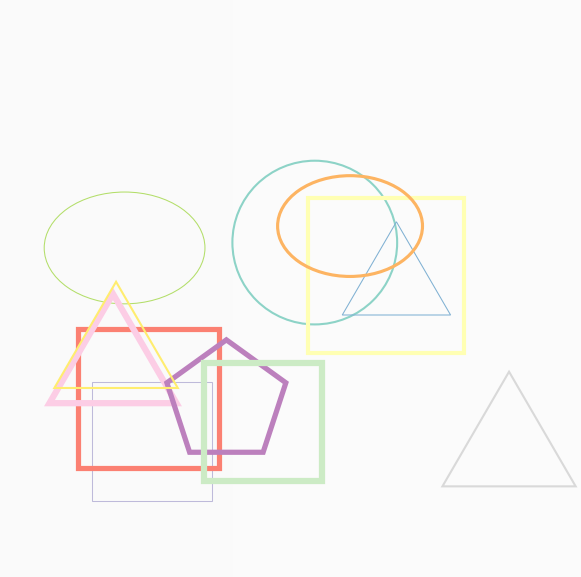[{"shape": "circle", "thickness": 1, "radius": 0.71, "center": [0.542, 0.579]}, {"shape": "square", "thickness": 2, "radius": 0.67, "center": [0.663, 0.522]}, {"shape": "square", "thickness": 0.5, "radius": 0.51, "center": [0.261, 0.235]}, {"shape": "square", "thickness": 2.5, "radius": 0.6, "center": [0.255, 0.31]}, {"shape": "triangle", "thickness": 0.5, "radius": 0.54, "center": [0.682, 0.507]}, {"shape": "oval", "thickness": 1.5, "radius": 0.62, "center": [0.602, 0.608]}, {"shape": "oval", "thickness": 0.5, "radius": 0.69, "center": [0.214, 0.57]}, {"shape": "triangle", "thickness": 3, "radius": 0.63, "center": [0.194, 0.364]}, {"shape": "triangle", "thickness": 1, "radius": 0.66, "center": [0.876, 0.223]}, {"shape": "pentagon", "thickness": 2.5, "radius": 0.54, "center": [0.389, 0.303]}, {"shape": "square", "thickness": 3, "radius": 0.51, "center": [0.452, 0.268]}, {"shape": "triangle", "thickness": 1, "radius": 0.61, "center": [0.2, 0.389]}]